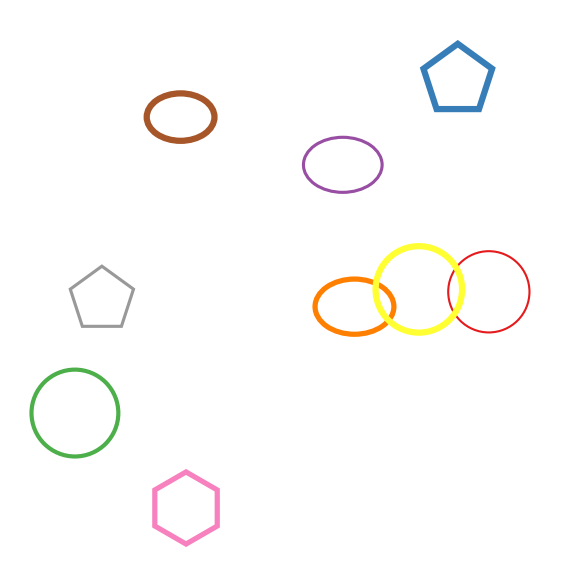[{"shape": "circle", "thickness": 1, "radius": 0.35, "center": [0.846, 0.494]}, {"shape": "pentagon", "thickness": 3, "radius": 0.31, "center": [0.793, 0.861]}, {"shape": "circle", "thickness": 2, "radius": 0.38, "center": [0.13, 0.284]}, {"shape": "oval", "thickness": 1.5, "radius": 0.34, "center": [0.594, 0.714]}, {"shape": "oval", "thickness": 2.5, "radius": 0.34, "center": [0.614, 0.468]}, {"shape": "circle", "thickness": 3, "radius": 0.37, "center": [0.725, 0.498]}, {"shape": "oval", "thickness": 3, "radius": 0.29, "center": [0.313, 0.796]}, {"shape": "hexagon", "thickness": 2.5, "radius": 0.31, "center": [0.322, 0.12]}, {"shape": "pentagon", "thickness": 1.5, "radius": 0.29, "center": [0.176, 0.481]}]